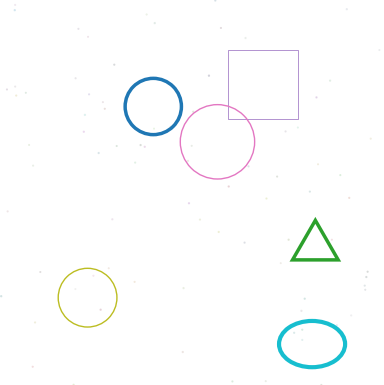[{"shape": "circle", "thickness": 2.5, "radius": 0.37, "center": [0.398, 0.723]}, {"shape": "triangle", "thickness": 2.5, "radius": 0.34, "center": [0.819, 0.359]}, {"shape": "square", "thickness": 0.5, "radius": 0.45, "center": [0.683, 0.781]}, {"shape": "circle", "thickness": 1, "radius": 0.48, "center": [0.565, 0.632]}, {"shape": "circle", "thickness": 1, "radius": 0.38, "center": [0.227, 0.227]}, {"shape": "oval", "thickness": 3, "radius": 0.43, "center": [0.811, 0.106]}]